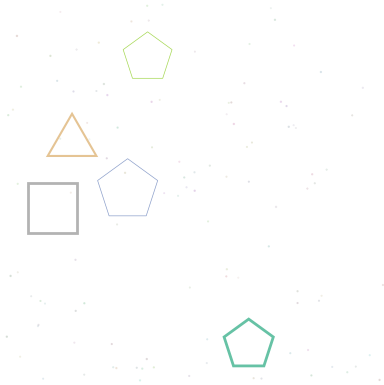[{"shape": "pentagon", "thickness": 2, "radius": 0.34, "center": [0.646, 0.104]}, {"shape": "pentagon", "thickness": 0.5, "radius": 0.41, "center": [0.332, 0.506]}, {"shape": "pentagon", "thickness": 0.5, "radius": 0.33, "center": [0.383, 0.851]}, {"shape": "triangle", "thickness": 1.5, "radius": 0.37, "center": [0.187, 0.631]}, {"shape": "square", "thickness": 2, "radius": 0.32, "center": [0.136, 0.459]}]